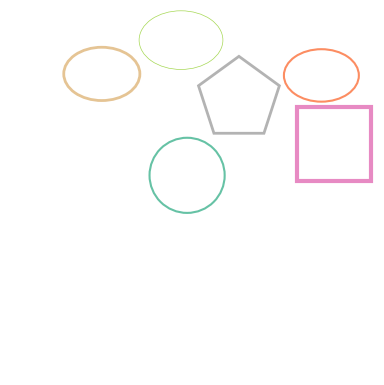[{"shape": "circle", "thickness": 1.5, "radius": 0.49, "center": [0.486, 0.545]}, {"shape": "oval", "thickness": 1.5, "radius": 0.49, "center": [0.835, 0.804]}, {"shape": "square", "thickness": 3, "radius": 0.48, "center": [0.869, 0.626]}, {"shape": "oval", "thickness": 0.5, "radius": 0.54, "center": [0.47, 0.896]}, {"shape": "oval", "thickness": 2, "radius": 0.49, "center": [0.264, 0.808]}, {"shape": "pentagon", "thickness": 2, "radius": 0.55, "center": [0.621, 0.743]}]